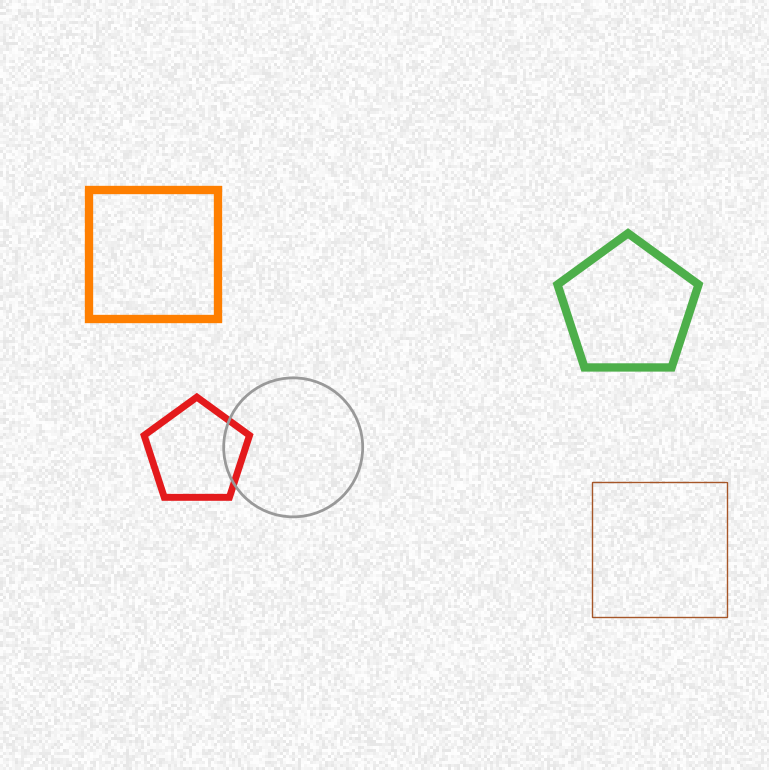[{"shape": "pentagon", "thickness": 2.5, "radius": 0.36, "center": [0.256, 0.412]}, {"shape": "pentagon", "thickness": 3, "radius": 0.48, "center": [0.816, 0.601]}, {"shape": "square", "thickness": 3, "radius": 0.42, "center": [0.199, 0.67]}, {"shape": "square", "thickness": 0.5, "radius": 0.44, "center": [0.857, 0.286]}, {"shape": "circle", "thickness": 1, "radius": 0.45, "center": [0.381, 0.419]}]